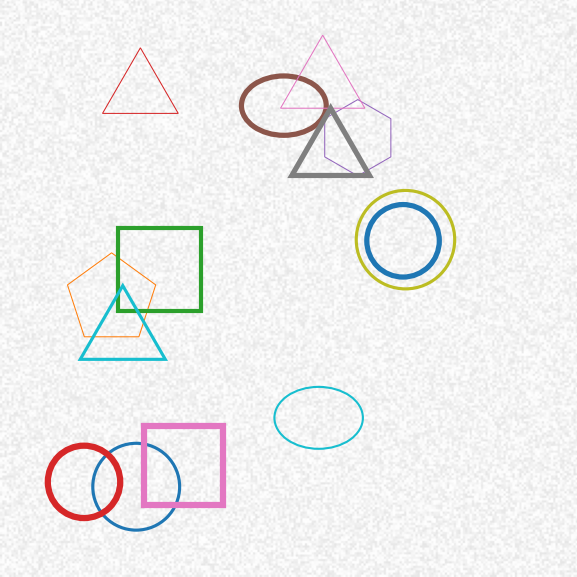[{"shape": "circle", "thickness": 1.5, "radius": 0.38, "center": [0.236, 0.156]}, {"shape": "circle", "thickness": 2.5, "radius": 0.31, "center": [0.698, 0.582]}, {"shape": "pentagon", "thickness": 0.5, "radius": 0.4, "center": [0.193, 0.481]}, {"shape": "square", "thickness": 2, "radius": 0.36, "center": [0.275, 0.532]}, {"shape": "circle", "thickness": 3, "radius": 0.31, "center": [0.145, 0.165]}, {"shape": "triangle", "thickness": 0.5, "radius": 0.38, "center": [0.243, 0.841]}, {"shape": "hexagon", "thickness": 0.5, "radius": 0.33, "center": [0.62, 0.761]}, {"shape": "oval", "thickness": 2.5, "radius": 0.37, "center": [0.491, 0.816]}, {"shape": "square", "thickness": 3, "radius": 0.34, "center": [0.318, 0.193]}, {"shape": "triangle", "thickness": 0.5, "radius": 0.42, "center": [0.559, 0.854]}, {"shape": "triangle", "thickness": 2.5, "radius": 0.39, "center": [0.573, 0.734]}, {"shape": "circle", "thickness": 1.5, "radius": 0.43, "center": [0.702, 0.584]}, {"shape": "oval", "thickness": 1, "radius": 0.38, "center": [0.552, 0.276]}, {"shape": "triangle", "thickness": 1.5, "radius": 0.43, "center": [0.213, 0.419]}]